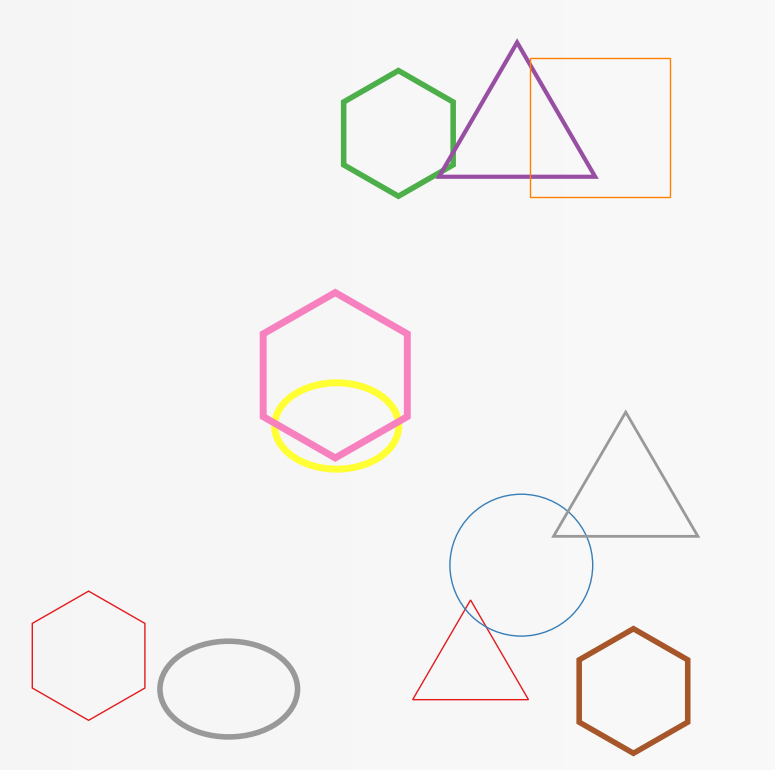[{"shape": "triangle", "thickness": 0.5, "radius": 0.43, "center": [0.607, 0.134]}, {"shape": "hexagon", "thickness": 0.5, "radius": 0.42, "center": [0.114, 0.148]}, {"shape": "circle", "thickness": 0.5, "radius": 0.46, "center": [0.673, 0.266]}, {"shape": "hexagon", "thickness": 2, "radius": 0.41, "center": [0.514, 0.827]}, {"shape": "triangle", "thickness": 1.5, "radius": 0.58, "center": [0.667, 0.829]}, {"shape": "square", "thickness": 0.5, "radius": 0.45, "center": [0.774, 0.835]}, {"shape": "oval", "thickness": 2.5, "radius": 0.4, "center": [0.434, 0.447]}, {"shape": "hexagon", "thickness": 2, "radius": 0.4, "center": [0.817, 0.103]}, {"shape": "hexagon", "thickness": 2.5, "radius": 0.54, "center": [0.433, 0.513]}, {"shape": "oval", "thickness": 2, "radius": 0.44, "center": [0.295, 0.105]}, {"shape": "triangle", "thickness": 1, "radius": 0.54, "center": [0.807, 0.357]}]